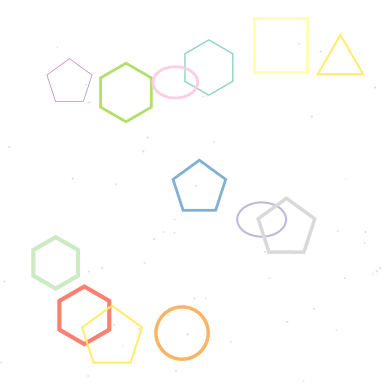[{"shape": "hexagon", "thickness": 1, "radius": 0.36, "center": [0.543, 0.825]}, {"shape": "square", "thickness": 2, "radius": 0.35, "center": [0.728, 0.883]}, {"shape": "oval", "thickness": 1.5, "radius": 0.32, "center": [0.68, 0.43]}, {"shape": "hexagon", "thickness": 3, "radius": 0.37, "center": [0.219, 0.181]}, {"shape": "pentagon", "thickness": 2, "radius": 0.36, "center": [0.518, 0.512]}, {"shape": "circle", "thickness": 2.5, "radius": 0.34, "center": [0.473, 0.135]}, {"shape": "hexagon", "thickness": 2, "radius": 0.38, "center": [0.327, 0.76]}, {"shape": "oval", "thickness": 2, "radius": 0.29, "center": [0.455, 0.786]}, {"shape": "pentagon", "thickness": 2.5, "radius": 0.39, "center": [0.744, 0.408]}, {"shape": "pentagon", "thickness": 0.5, "radius": 0.31, "center": [0.18, 0.786]}, {"shape": "hexagon", "thickness": 3, "radius": 0.33, "center": [0.145, 0.317]}, {"shape": "triangle", "thickness": 1.5, "radius": 0.34, "center": [0.884, 0.841]}, {"shape": "pentagon", "thickness": 1.5, "radius": 0.41, "center": [0.291, 0.124]}]